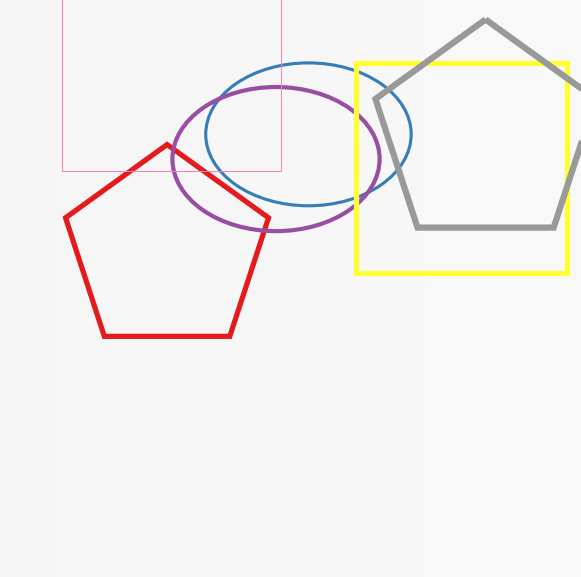[{"shape": "pentagon", "thickness": 2.5, "radius": 0.92, "center": [0.287, 0.565]}, {"shape": "oval", "thickness": 1.5, "radius": 0.88, "center": [0.531, 0.767]}, {"shape": "oval", "thickness": 2, "radius": 0.89, "center": [0.475, 0.724]}, {"shape": "square", "thickness": 2.5, "radius": 0.91, "center": [0.794, 0.708]}, {"shape": "square", "thickness": 0.5, "radius": 0.94, "center": [0.295, 0.891]}, {"shape": "pentagon", "thickness": 3, "radius": 1.0, "center": [0.835, 0.766]}]